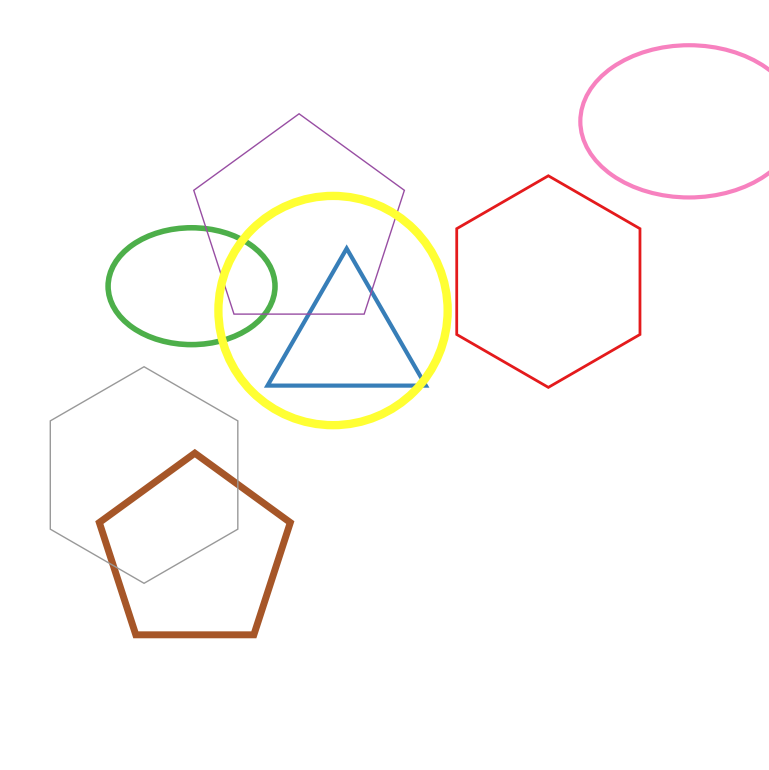[{"shape": "hexagon", "thickness": 1, "radius": 0.69, "center": [0.712, 0.634]}, {"shape": "triangle", "thickness": 1.5, "radius": 0.59, "center": [0.45, 0.559]}, {"shape": "oval", "thickness": 2, "radius": 0.54, "center": [0.249, 0.628]}, {"shape": "pentagon", "thickness": 0.5, "radius": 0.72, "center": [0.388, 0.708]}, {"shape": "circle", "thickness": 3, "radius": 0.74, "center": [0.433, 0.597]}, {"shape": "pentagon", "thickness": 2.5, "radius": 0.65, "center": [0.253, 0.281]}, {"shape": "oval", "thickness": 1.5, "radius": 0.71, "center": [0.895, 0.842]}, {"shape": "hexagon", "thickness": 0.5, "radius": 0.7, "center": [0.187, 0.383]}]